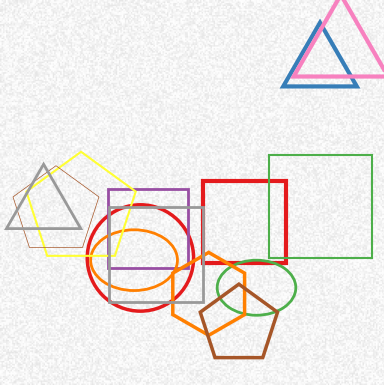[{"shape": "circle", "thickness": 2.5, "radius": 0.69, "center": [0.365, 0.33]}, {"shape": "square", "thickness": 3, "radius": 0.54, "center": [0.635, 0.423]}, {"shape": "triangle", "thickness": 3, "radius": 0.55, "center": [0.831, 0.831]}, {"shape": "square", "thickness": 1.5, "radius": 0.67, "center": [0.832, 0.464]}, {"shape": "oval", "thickness": 2, "radius": 0.51, "center": [0.666, 0.253]}, {"shape": "square", "thickness": 2, "radius": 0.52, "center": [0.385, 0.407]}, {"shape": "oval", "thickness": 2, "radius": 0.56, "center": [0.348, 0.324]}, {"shape": "hexagon", "thickness": 2.5, "radius": 0.54, "center": [0.542, 0.237]}, {"shape": "pentagon", "thickness": 1.5, "radius": 0.75, "center": [0.211, 0.456]}, {"shape": "pentagon", "thickness": 0.5, "radius": 0.59, "center": [0.145, 0.452]}, {"shape": "pentagon", "thickness": 2.5, "radius": 0.53, "center": [0.62, 0.156]}, {"shape": "triangle", "thickness": 3, "radius": 0.71, "center": [0.885, 0.872]}, {"shape": "triangle", "thickness": 2, "radius": 0.56, "center": [0.113, 0.462]}, {"shape": "square", "thickness": 2, "radius": 0.61, "center": [0.405, 0.339]}]